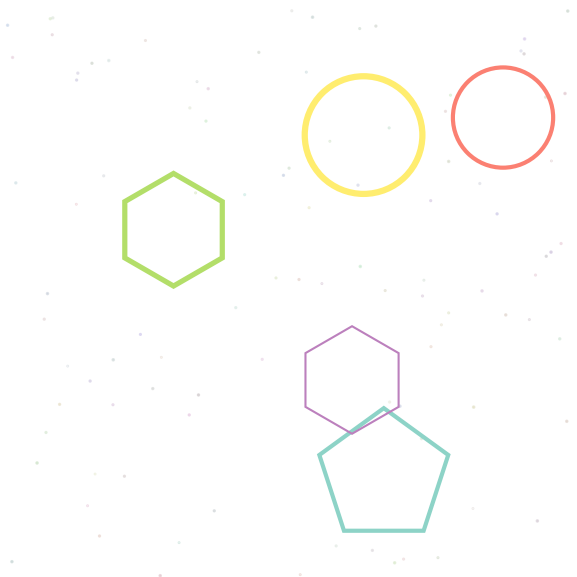[{"shape": "pentagon", "thickness": 2, "radius": 0.59, "center": [0.665, 0.175]}, {"shape": "circle", "thickness": 2, "radius": 0.43, "center": [0.871, 0.796]}, {"shape": "hexagon", "thickness": 2.5, "radius": 0.49, "center": [0.3, 0.601]}, {"shape": "hexagon", "thickness": 1, "radius": 0.47, "center": [0.61, 0.341]}, {"shape": "circle", "thickness": 3, "radius": 0.51, "center": [0.63, 0.765]}]